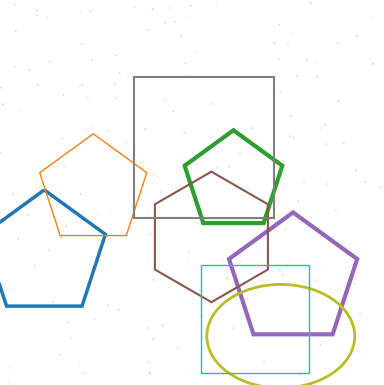[{"shape": "pentagon", "thickness": 2.5, "radius": 0.83, "center": [0.115, 0.34]}, {"shape": "pentagon", "thickness": 1, "radius": 0.73, "center": [0.242, 0.506]}, {"shape": "pentagon", "thickness": 3, "radius": 0.67, "center": [0.606, 0.528]}, {"shape": "pentagon", "thickness": 3, "radius": 0.87, "center": [0.761, 0.273]}, {"shape": "hexagon", "thickness": 1.5, "radius": 0.85, "center": [0.549, 0.385]}, {"shape": "square", "thickness": 1.5, "radius": 0.91, "center": [0.529, 0.617]}, {"shape": "oval", "thickness": 2, "radius": 0.96, "center": [0.729, 0.127]}, {"shape": "square", "thickness": 1, "radius": 0.7, "center": [0.662, 0.172]}]